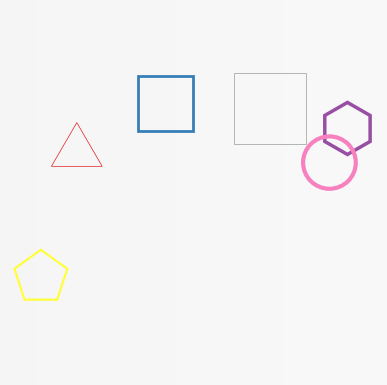[{"shape": "triangle", "thickness": 0.5, "radius": 0.38, "center": [0.198, 0.606]}, {"shape": "square", "thickness": 2, "radius": 0.36, "center": [0.428, 0.731]}, {"shape": "hexagon", "thickness": 2.5, "radius": 0.34, "center": [0.897, 0.666]}, {"shape": "pentagon", "thickness": 1.5, "radius": 0.36, "center": [0.105, 0.28]}, {"shape": "circle", "thickness": 3, "radius": 0.34, "center": [0.85, 0.578]}, {"shape": "square", "thickness": 0.5, "radius": 0.46, "center": [0.697, 0.719]}]